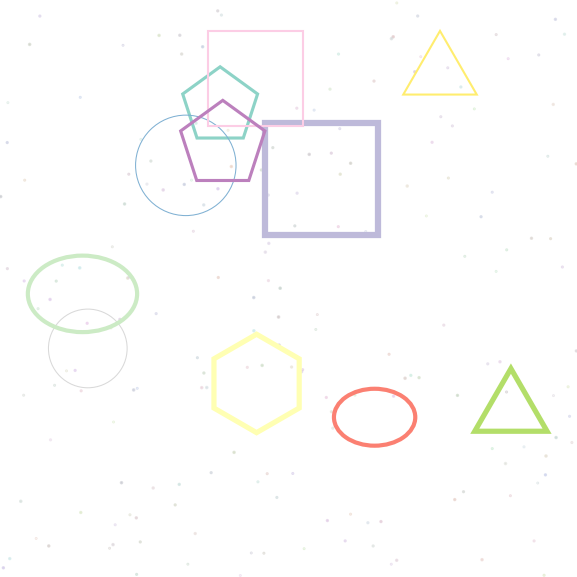[{"shape": "pentagon", "thickness": 1.5, "radius": 0.34, "center": [0.381, 0.815]}, {"shape": "hexagon", "thickness": 2.5, "radius": 0.43, "center": [0.444, 0.335]}, {"shape": "square", "thickness": 3, "radius": 0.49, "center": [0.557, 0.689]}, {"shape": "oval", "thickness": 2, "radius": 0.35, "center": [0.649, 0.277]}, {"shape": "circle", "thickness": 0.5, "radius": 0.43, "center": [0.322, 0.713]}, {"shape": "triangle", "thickness": 2.5, "radius": 0.36, "center": [0.885, 0.289]}, {"shape": "square", "thickness": 1, "radius": 0.41, "center": [0.443, 0.864]}, {"shape": "circle", "thickness": 0.5, "radius": 0.34, "center": [0.152, 0.396]}, {"shape": "pentagon", "thickness": 1.5, "radius": 0.38, "center": [0.386, 0.749]}, {"shape": "oval", "thickness": 2, "radius": 0.47, "center": [0.143, 0.49]}, {"shape": "triangle", "thickness": 1, "radius": 0.37, "center": [0.762, 0.872]}]